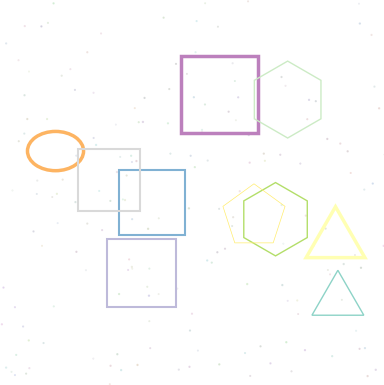[{"shape": "triangle", "thickness": 1, "radius": 0.39, "center": [0.878, 0.22]}, {"shape": "triangle", "thickness": 2.5, "radius": 0.44, "center": [0.871, 0.375]}, {"shape": "square", "thickness": 1.5, "radius": 0.44, "center": [0.368, 0.29]}, {"shape": "square", "thickness": 1.5, "radius": 0.43, "center": [0.394, 0.474]}, {"shape": "oval", "thickness": 2.5, "radius": 0.36, "center": [0.144, 0.608]}, {"shape": "hexagon", "thickness": 1, "radius": 0.48, "center": [0.716, 0.431]}, {"shape": "square", "thickness": 1.5, "radius": 0.4, "center": [0.282, 0.533]}, {"shape": "square", "thickness": 2.5, "radius": 0.5, "center": [0.569, 0.756]}, {"shape": "hexagon", "thickness": 1, "radius": 0.5, "center": [0.747, 0.741]}, {"shape": "pentagon", "thickness": 0.5, "radius": 0.42, "center": [0.66, 0.438]}]